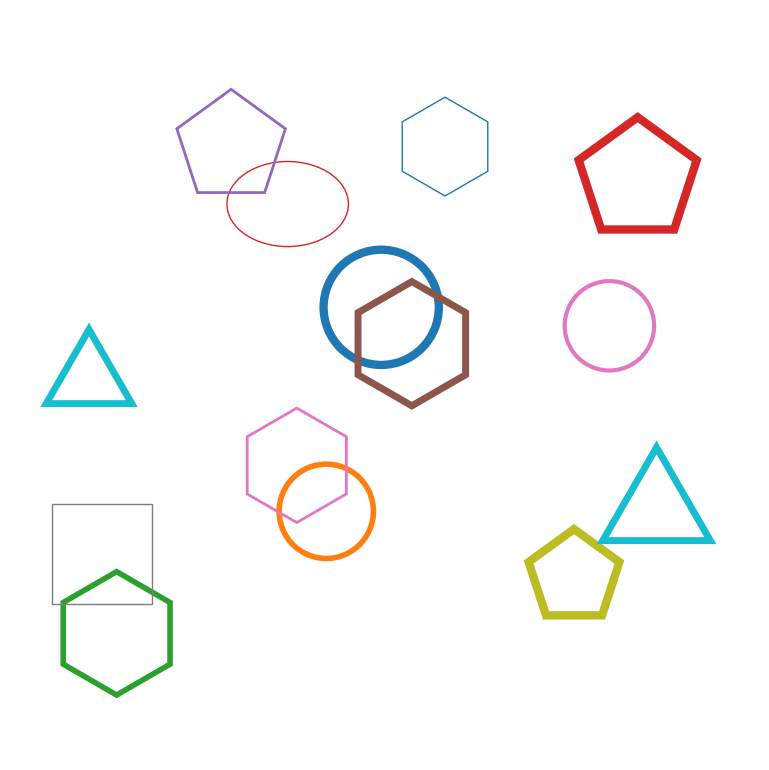[{"shape": "circle", "thickness": 3, "radius": 0.37, "center": [0.495, 0.601]}, {"shape": "hexagon", "thickness": 0.5, "radius": 0.32, "center": [0.578, 0.81]}, {"shape": "circle", "thickness": 2, "radius": 0.31, "center": [0.424, 0.336]}, {"shape": "hexagon", "thickness": 2, "radius": 0.4, "center": [0.151, 0.177]}, {"shape": "pentagon", "thickness": 3, "radius": 0.4, "center": [0.828, 0.767]}, {"shape": "oval", "thickness": 0.5, "radius": 0.39, "center": [0.374, 0.735]}, {"shape": "pentagon", "thickness": 1, "radius": 0.37, "center": [0.3, 0.81]}, {"shape": "hexagon", "thickness": 2.5, "radius": 0.4, "center": [0.535, 0.554]}, {"shape": "circle", "thickness": 1.5, "radius": 0.29, "center": [0.791, 0.577]}, {"shape": "hexagon", "thickness": 1, "radius": 0.37, "center": [0.385, 0.396]}, {"shape": "square", "thickness": 0.5, "radius": 0.32, "center": [0.132, 0.281]}, {"shape": "pentagon", "thickness": 3, "radius": 0.31, "center": [0.745, 0.251]}, {"shape": "triangle", "thickness": 2.5, "radius": 0.32, "center": [0.116, 0.508]}, {"shape": "triangle", "thickness": 2.5, "radius": 0.4, "center": [0.853, 0.338]}]